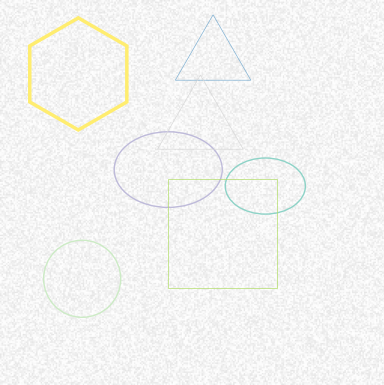[{"shape": "oval", "thickness": 1, "radius": 0.52, "center": [0.689, 0.517]}, {"shape": "oval", "thickness": 1, "radius": 0.7, "center": [0.437, 0.56]}, {"shape": "triangle", "thickness": 0.5, "radius": 0.57, "center": [0.553, 0.848]}, {"shape": "square", "thickness": 0.5, "radius": 0.71, "center": [0.578, 0.393]}, {"shape": "triangle", "thickness": 0.5, "radius": 0.64, "center": [0.52, 0.677]}, {"shape": "circle", "thickness": 1, "radius": 0.5, "center": [0.213, 0.276]}, {"shape": "hexagon", "thickness": 2.5, "radius": 0.73, "center": [0.203, 0.808]}]